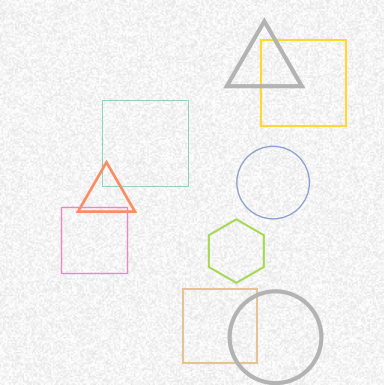[{"shape": "square", "thickness": 0.5, "radius": 0.56, "center": [0.377, 0.628]}, {"shape": "triangle", "thickness": 2, "radius": 0.43, "center": [0.277, 0.493]}, {"shape": "circle", "thickness": 1, "radius": 0.47, "center": [0.709, 0.526]}, {"shape": "square", "thickness": 1, "radius": 0.43, "center": [0.244, 0.377]}, {"shape": "hexagon", "thickness": 1.5, "radius": 0.41, "center": [0.614, 0.348]}, {"shape": "square", "thickness": 1.5, "radius": 0.56, "center": [0.788, 0.784]}, {"shape": "square", "thickness": 1.5, "radius": 0.48, "center": [0.571, 0.153]}, {"shape": "circle", "thickness": 3, "radius": 0.6, "center": [0.716, 0.124]}, {"shape": "triangle", "thickness": 3, "radius": 0.56, "center": [0.687, 0.832]}]